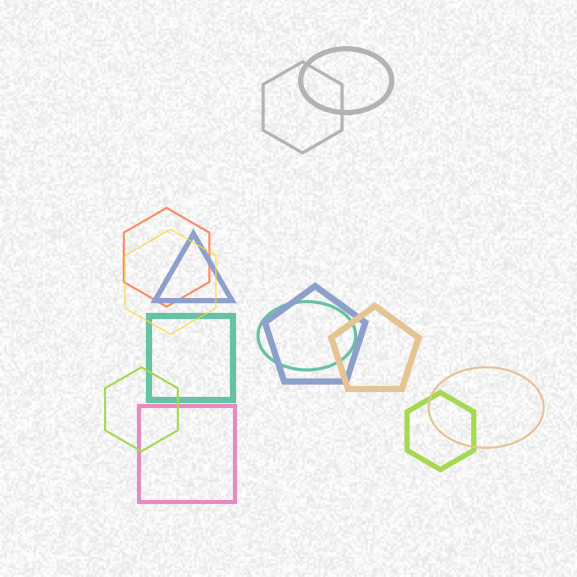[{"shape": "square", "thickness": 3, "radius": 0.36, "center": [0.331, 0.379]}, {"shape": "oval", "thickness": 1.5, "radius": 0.42, "center": [0.531, 0.418]}, {"shape": "hexagon", "thickness": 1, "radius": 0.43, "center": [0.288, 0.554]}, {"shape": "pentagon", "thickness": 3, "radius": 0.46, "center": [0.546, 0.412]}, {"shape": "triangle", "thickness": 2.5, "radius": 0.39, "center": [0.335, 0.517]}, {"shape": "square", "thickness": 2, "radius": 0.42, "center": [0.323, 0.213]}, {"shape": "hexagon", "thickness": 2.5, "radius": 0.33, "center": [0.763, 0.253]}, {"shape": "hexagon", "thickness": 1, "radius": 0.36, "center": [0.245, 0.29]}, {"shape": "hexagon", "thickness": 0.5, "radius": 0.45, "center": [0.295, 0.511]}, {"shape": "oval", "thickness": 1, "radius": 0.5, "center": [0.842, 0.293]}, {"shape": "pentagon", "thickness": 3, "radius": 0.4, "center": [0.649, 0.39]}, {"shape": "hexagon", "thickness": 1.5, "radius": 0.39, "center": [0.524, 0.813]}, {"shape": "oval", "thickness": 2.5, "radius": 0.39, "center": [0.599, 0.859]}]